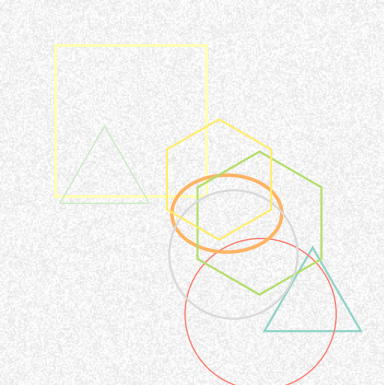[{"shape": "triangle", "thickness": 1.5, "radius": 0.72, "center": [0.812, 0.212]}, {"shape": "square", "thickness": 2, "radius": 0.98, "center": [0.339, 0.688]}, {"shape": "circle", "thickness": 1, "radius": 0.98, "center": [0.677, 0.184]}, {"shape": "oval", "thickness": 2.5, "radius": 0.71, "center": [0.589, 0.445]}, {"shape": "hexagon", "thickness": 1.5, "radius": 0.93, "center": [0.674, 0.42]}, {"shape": "circle", "thickness": 1.5, "radius": 0.83, "center": [0.606, 0.339]}, {"shape": "triangle", "thickness": 1, "radius": 0.67, "center": [0.272, 0.539]}, {"shape": "hexagon", "thickness": 1.5, "radius": 0.78, "center": [0.569, 0.534]}]